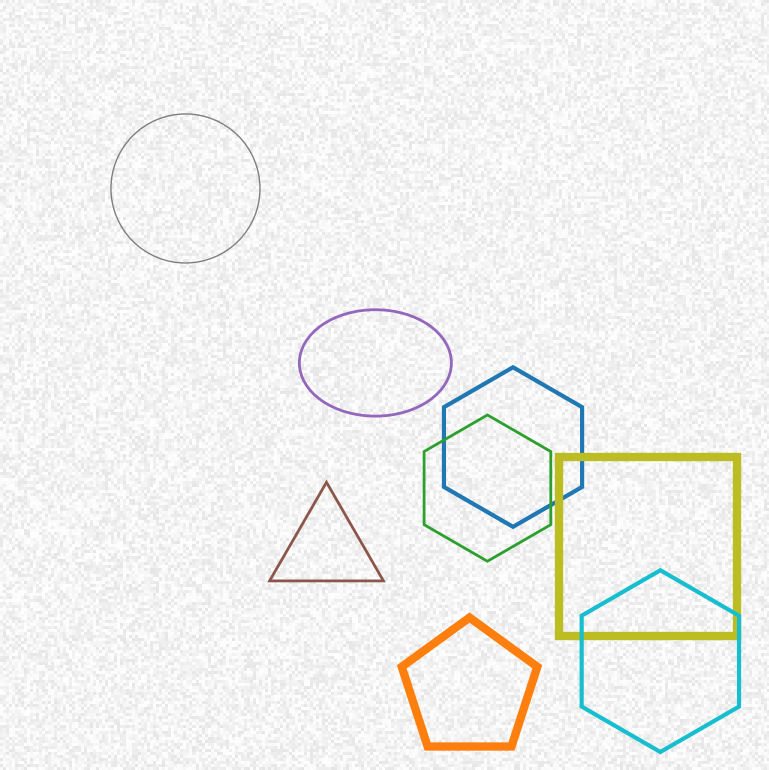[{"shape": "hexagon", "thickness": 1.5, "radius": 0.52, "center": [0.666, 0.419]}, {"shape": "pentagon", "thickness": 3, "radius": 0.46, "center": [0.61, 0.105]}, {"shape": "hexagon", "thickness": 1, "radius": 0.47, "center": [0.633, 0.366]}, {"shape": "oval", "thickness": 1, "radius": 0.49, "center": [0.487, 0.529]}, {"shape": "triangle", "thickness": 1, "radius": 0.43, "center": [0.424, 0.288]}, {"shape": "circle", "thickness": 0.5, "radius": 0.48, "center": [0.241, 0.755]}, {"shape": "square", "thickness": 3, "radius": 0.58, "center": [0.841, 0.29]}, {"shape": "hexagon", "thickness": 1.5, "radius": 0.59, "center": [0.858, 0.141]}]